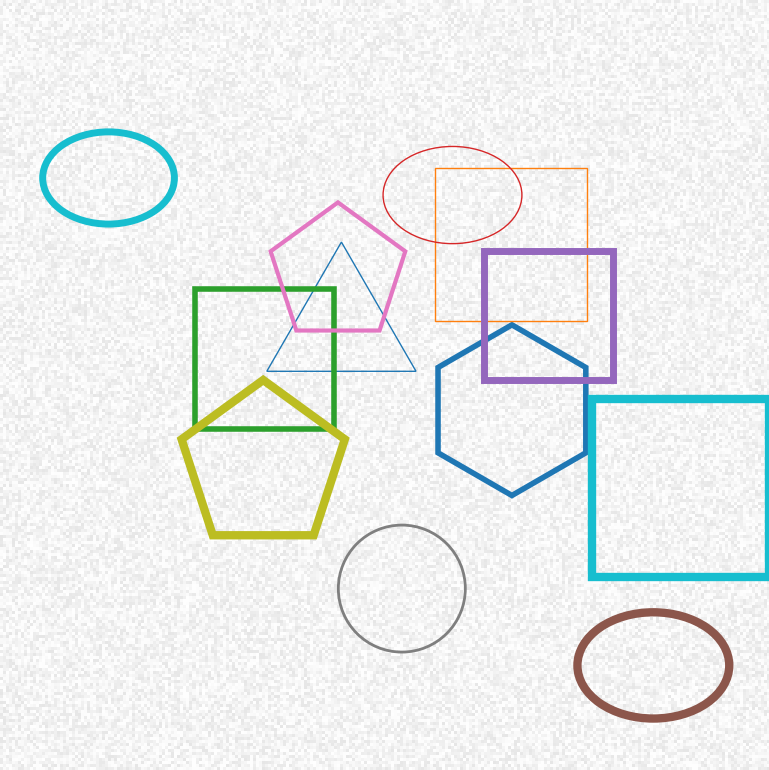[{"shape": "hexagon", "thickness": 2, "radius": 0.55, "center": [0.665, 0.467]}, {"shape": "triangle", "thickness": 0.5, "radius": 0.56, "center": [0.443, 0.574]}, {"shape": "square", "thickness": 0.5, "radius": 0.49, "center": [0.664, 0.683]}, {"shape": "square", "thickness": 2, "radius": 0.45, "center": [0.343, 0.534]}, {"shape": "oval", "thickness": 0.5, "radius": 0.45, "center": [0.588, 0.747]}, {"shape": "square", "thickness": 2.5, "radius": 0.42, "center": [0.713, 0.59]}, {"shape": "oval", "thickness": 3, "radius": 0.49, "center": [0.848, 0.136]}, {"shape": "pentagon", "thickness": 1.5, "radius": 0.46, "center": [0.439, 0.645]}, {"shape": "circle", "thickness": 1, "radius": 0.41, "center": [0.522, 0.236]}, {"shape": "pentagon", "thickness": 3, "radius": 0.56, "center": [0.342, 0.395]}, {"shape": "square", "thickness": 3, "radius": 0.58, "center": [0.884, 0.366]}, {"shape": "oval", "thickness": 2.5, "radius": 0.43, "center": [0.141, 0.769]}]